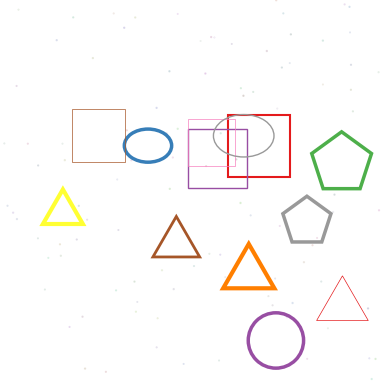[{"shape": "square", "thickness": 1.5, "radius": 0.4, "center": [0.673, 0.62]}, {"shape": "triangle", "thickness": 0.5, "radius": 0.39, "center": [0.889, 0.206]}, {"shape": "oval", "thickness": 2.5, "radius": 0.31, "center": [0.384, 0.622]}, {"shape": "pentagon", "thickness": 2.5, "radius": 0.41, "center": [0.887, 0.576]}, {"shape": "square", "thickness": 1, "radius": 0.38, "center": [0.565, 0.588]}, {"shape": "circle", "thickness": 2.5, "radius": 0.36, "center": [0.717, 0.116]}, {"shape": "triangle", "thickness": 3, "radius": 0.38, "center": [0.646, 0.29]}, {"shape": "triangle", "thickness": 3, "radius": 0.3, "center": [0.163, 0.448]}, {"shape": "square", "thickness": 0.5, "radius": 0.35, "center": [0.256, 0.648]}, {"shape": "triangle", "thickness": 2, "radius": 0.35, "center": [0.458, 0.368]}, {"shape": "square", "thickness": 0.5, "radius": 0.31, "center": [0.55, 0.629]}, {"shape": "oval", "thickness": 1, "radius": 0.39, "center": [0.633, 0.647]}, {"shape": "pentagon", "thickness": 2.5, "radius": 0.33, "center": [0.797, 0.425]}]